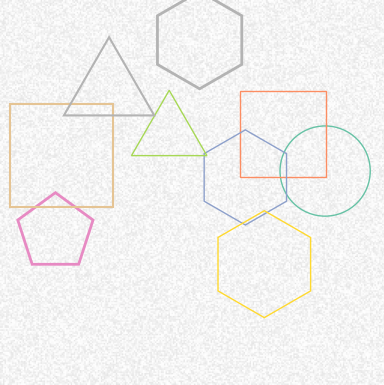[{"shape": "circle", "thickness": 1, "radius": 0.59, "center": [0.844, 0.556]}, {"shape": "square", "thickness": 1, "radius": 0.56, "center": [0.736, 0.652]}, {"shape": "hexagon", "thickness": 1, "radius": 0.62, "center": [0.637, 0.539]}, {"shape": "pentagon", "thickness": 2, "radius": 0.51, "center": [0.144, 0.397]}, {"shape": "triangle", "thickness": 1, "radius": 0.57, "center": [0.439, 0.652]}, {"shape": "hexagon", "thickness": 1, "radius": 0.69, "center": [0.686, 0.314]}, {"shape": "square", "thickness": 1.5, "radius": 0.67, "center": [0.16, 0.597]}, {"shape": "hexagon", "thickness": 2, "radius": 0.63, "center": [0.518, 0.896]}, {"shape": "triangle", "thickness": 1.5, "radius": 0.68, "center": [0.283, 0.768]}]